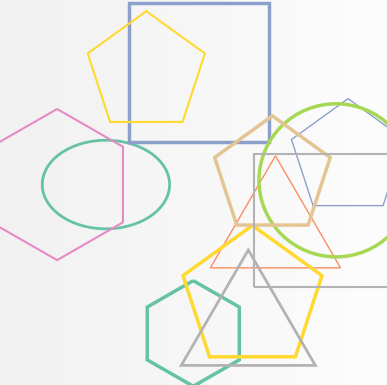[{"shape": "hexagon", "thickness": 2.5, "radius": 0.69, "center": [0.499, 0.134]}, {"shape": "oval", "thickness": 2, "radius": 0.82, "center": [0.273, 0.521]}, {"shape": "triangle", "thickness": 1, "radius": 0.97, "center": [0.711, 0.401]}, {"shape": "pentagon", "thickness": 1, "radius": 0.77, "center": [0.898, 0.59]}, {"shape": "square", "thickness": 2.5, "radius": 0.9, "center": [0.513, 0.812]}, {"shape": "hexagon", "thickness": 1.5, "radius": 0.98, "center": [0.147, 0.521]}, {"shape": "circle", "thickness": 2.5, "radius": 0.99, "center": [0.867, 0.532]}, {"shape": "pentagon", "thickness": 1.5, "radius": 0.8, "center": [0.378, 0.812]}, {"shape": "pentagon", "thickness": 2.5, "radius": 0.94, "center": [0.652, 0.226]}, {"shape": "pentagon", "thickness": 2.5, "radius": 0.78, "center": [0.703, 0.542]}, {"shape": "triangle", "thickness": 2, "radius": 1.0, "center": [0.641, 0.151]}, {"shape": "square", "thickness": 1.5, "radius": 0.86, "center": [0.829, 0.428]}]